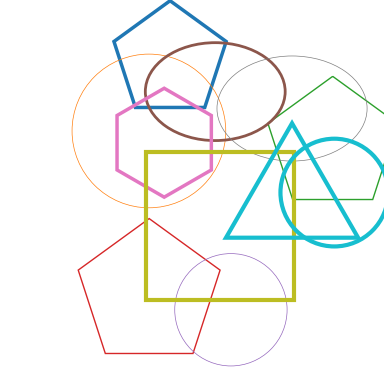[{"shape": "pentagon", "thickness": 2.5, "radius": 0.77, "center": [0.442, 0.845]}, {"shape": "circle", "thickness": 0.5, "radius": 1.0, "center": [0.387, 0.66]}, {"shape": "pentagon", "thickness": 1, "radius": 0.88, "center": [0.864, 0.625]}, {"shape": "pentagon", "thickness": 1, "radius": 0.97, "center": [0.387, 0.239]}, {"shape": "circle", "thickness": 0.5, "radius": 0.73, "center": [0.6, 0.195]}, {"shape": "oval", "thickness": 2, "radius": 0.91, "center": [0.559, 0.762]}, {"shape": "hexagon", "thickness": 2.5, "radius": 0.71, "center": [0.426, 0.629]}, {"shape": "oval", "thickness": 0.5, "radius": 0.97, "center": [0.759, 0.718]}, {"shape": "square", "thickness": 3, "radius": 0.96, "center": [0.571, 0.413]}, {"shape": "triangle", "thickness": 3, "radius": 0.99, "center": [0.759, 0.482]}, {"shape": "circle", "thickness": 3, "radius": 0.7, "center": [0.868, 0.5]}]